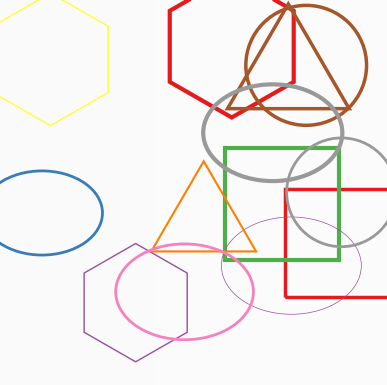[{"shape": "hexagon", "thickness": 3, "radius": 0.92, "center": [0.598, 0.88]}, {"shape": "square", "thickness": 2.5, "radius": 0.7, "center": [0.876, 0.368]}, {"shape": "oval", "thickness": 2, "radius": 0.78, "center": [0.108, 0.447]}, {"shape": "square", "thickness": 3, "radius": 0.73, "center": [0.727, 0.47]}, {"shape": "hexagon", "thickness": 1, "radius": 0.77, "center": [0.35, 0.214]}, {"shape": "oval", "thickness": 0.5, "radius": 0.9, "center": [0.752, 0.31]}, {"shape": "triangle", "thickness": 1.5, "radius": 0.78, "center": [0.526, 0.425]}, {"shape": "hexagon", "thickness": 1, "radius": 0.86, "center": [0.13, 0.846]}, {"shape": "circle", "thickness": 2.5, "radius": 0.78, "center": [0.79, 0.83]}, {"shape": "triangle", "thickness": 2.5, "radius": 0.91, "center": [0.744, 0.808]}, {"shape": "oval", "thickness": 2, "radius": 0.89, "center": [0.476, 0.242]}, {"shape": "oval", "thickness": 3, "radius": 0.9, "center": [0.704, 0.655]}, {"shape": "circle", "thickness": 2, "radius": 0.71, "center": [0.881, 0.501]}]